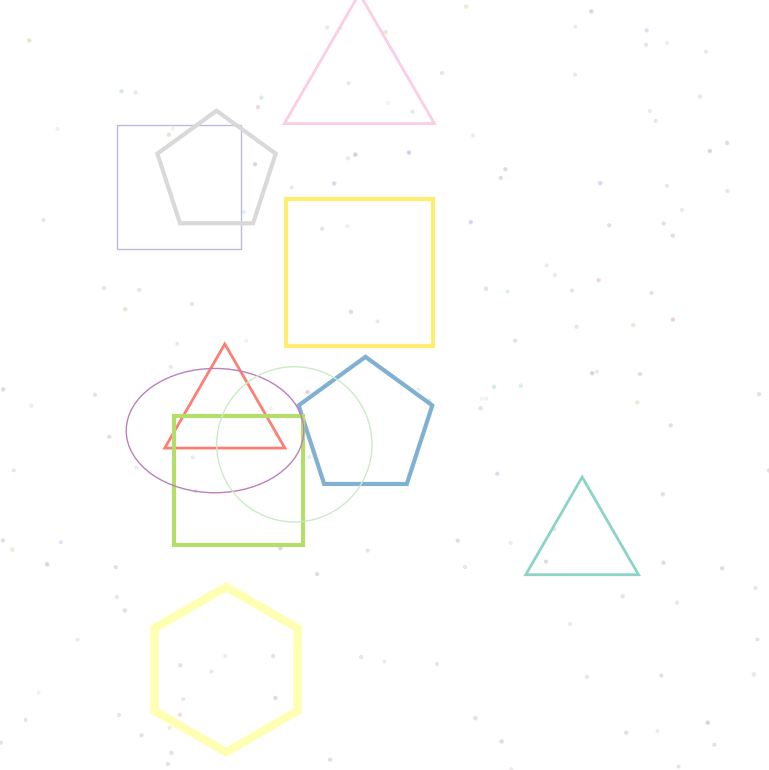[{"shape": "triangle", "thickness": 1, "radius": 0.42, "center": [0.756, 0.296]}, {"shape": "hexagon", "thickness": 3, "radius": 0.54, "center": [0.294, 0.13]}, {"shape": "square", "thickness": 0.5, "radius": 0.4, "center": [0.232, 0.757]}, {"shape": "triangle", "thickness": 1, "radius": 0.45, "center": [0.292, 0.463]}, {"shape": "pentagon", "thickness": 1.5, "radius": 0.46, "center": [0.475, 0.445]}, {"shape": "square", "thickness": 1.5, "radius": 0.42, "center": [0.309, 0.376]}, {"shape": "triangle", "thickness": 1, "radius": 0.56, "center": [0.467, 0.896]}, {"shape": "pentagon", "thickness": 1.5, "radius": 0.4, "center": [0.281, 0.775]}, {"shape": "oval", "thickness": 0.5, "radius": 0.58, "center": [0.279, 0.441]}, {"shape": "circle", "thickness": 0.5, "radius": 0.5, "center": [0.382, 0.423]}, {"shape": "square", "thickness": 1.5, "radius": 0.48, "center": [0.467, 0.646]}]